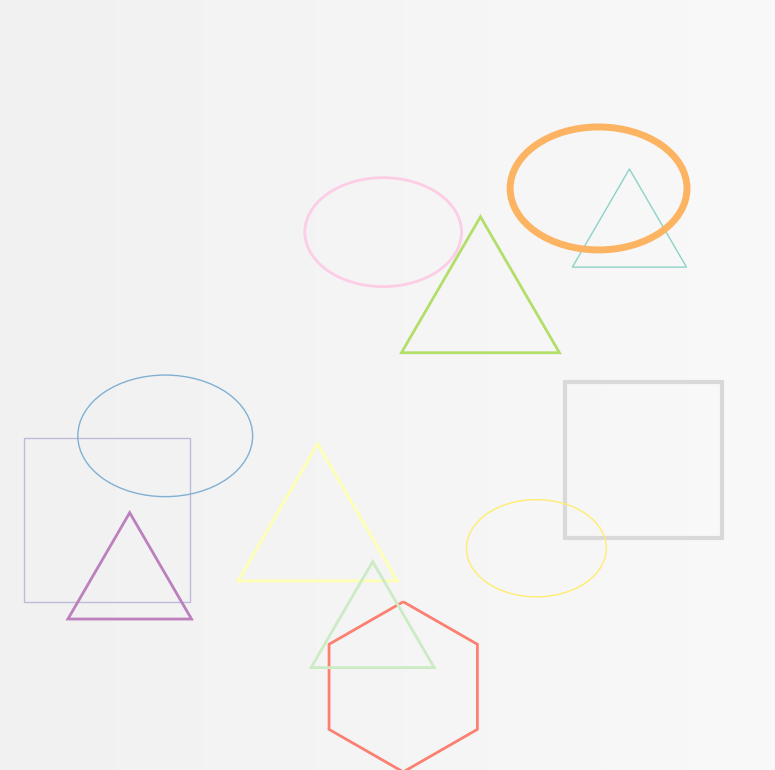[{"shape": "triangle", "thickness": 0.5, "radius": 0.43, "center": [0.812, 0.696]}, {"shape": "triangle", "thickness": 1, "radius": 0.59, "center": [0.41, 0.305]}, {"shape": "square", "thickness": 0.5, "radius": 0.53, "center": [0.138, 0.325]}, {"shape": "hexagon", "thickness": 1, "radius": 0.55, "center": [0.52, 0.108]}, {"shape": "oval", "thickness": 0.5, "radius": 0.56, "center": [0.213, 0.434]}, {"shape": "oval", "thickness": 2.5, "radius": 0.57, "center": [0.772, 0.755]}, {"shape": "triangle", "thickness": 1, "radius": 0.59, "center": [0.62, 0.601]}, {"shape": "oval", "thickness": 1, "radius": 0.51, "center": [0.494, 0.699]}, {"shape": "square", "thickness": 1.5, "radius": 0.51, "center": [0.831, 0.402]}, {"shape": "triangle", "thickness": 1, "radius": 0.46, "center": [0.167, 0.242]}, {"shape": "triangle", "thickness": 1, "radius": 0.46, "center": [0.481, 0.179]}, {"shape": "oval", "thickness": 0.5, "radius": 0.45, "center": [0.692, 0.288]}]